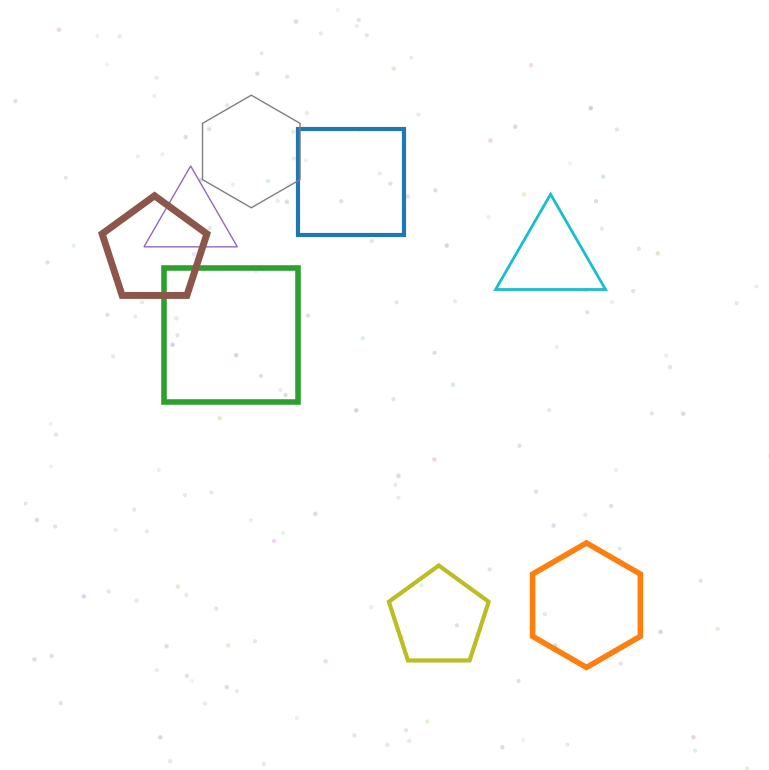[{"shape": "square", "thickness": 1.5, "radius": 0.34, "center": [0.456, 0.763]}, {"shape": "hexagon", "thickness": 2, "radius": 0.4, "center": [0.762, 0.214]}, {"shape": "square", "thickness": 2, "radius": 0.43, "center": [0.3, 0.565]}, {"shape": "triangle", "thickness": 0.5, "radius": 0.35, "center": [0.248, 0.714]}, {"shape": "pentagon", "thickness": 2.5, "radius": 0.36, "center": [0.201, 0.674]}, {"shape": "hexagon", "thickness": 0.5, "radius": 0.37, "center": [0.326, 0.803]}, {"shape": "pentagon", "thickness": 1.5, "radius": 0.34, "center": [0.57, 0.197]}, {"shape": "triangle", "thickness": 1, "radius": 0.41, "center": [0.715, 0.665]}]